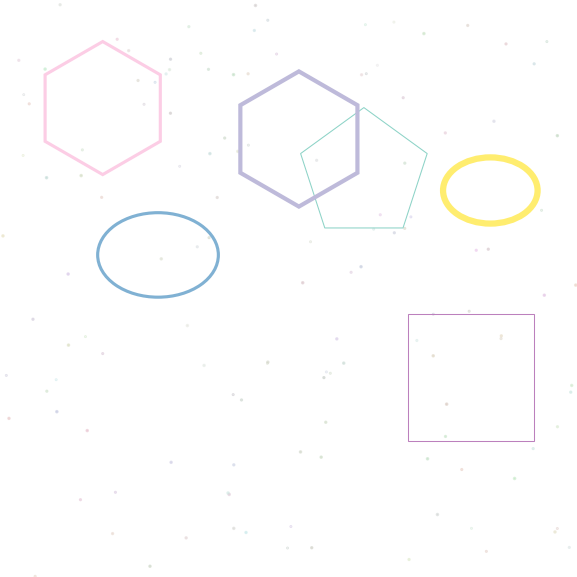[{"shape": "pentagon", "thickness": 0.5, "radius": 0.58, "center": [0.63, 0.698]}, {"shape": "hexagon", "thickness": 2, "radius": 0.59, "center": [0.518, 0.758]}, {"shape": "oval", "thickness": 1.5, "radius": 0.52, "center": [0.274, 0.558]}, {"shape": "hexagon", "thickness": 1.5, "radius": 0.58, "center": [0.178, 0.812]}, {"shape": "square", "thickness": 0.5, "radius": 0.55, "center": [0.815, 0.345]}, {"shape": "oval", "thickness": 3, "radius": 0.41, "center": [0.849, 0.669]}]